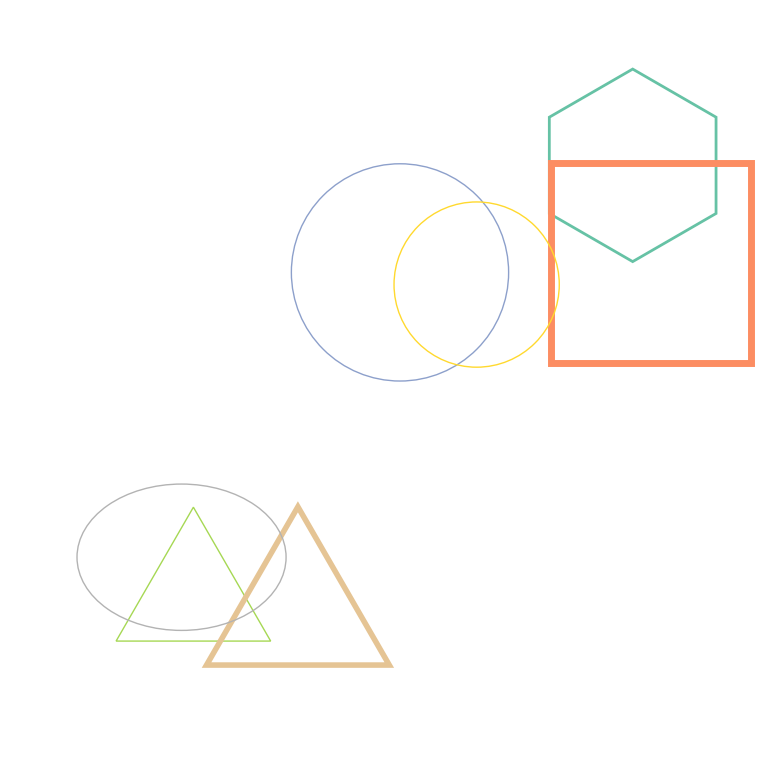[{"shape": "hexagon", "thickness": 1, "radius": 0.63, "center": [0.822, 0.785]}, {"shape": "square", "thickness": 2.5, "radius": 0.65, "center": [0.845, 0.658]}, {"shape": "circle", "thickness": 0.5, "radius": 0.71, "center": [0.519, 0.646]}, {"shape": "triangle", "thickness": 0.5, "radius": 0.58, "center": [0.251, 0.225]}, {"shape": "circle", "thickness": 0.5, "radius": 0.54, "center": [0.619, 0.63]}, {"shape": "triangle", "thickness": 2, "radius": 0.69, "center": [0.387, 0.205]}, {"shape": "oval", "thickness": 0.5, "radius": 0.68, "center": [0.236, 0.276]}]